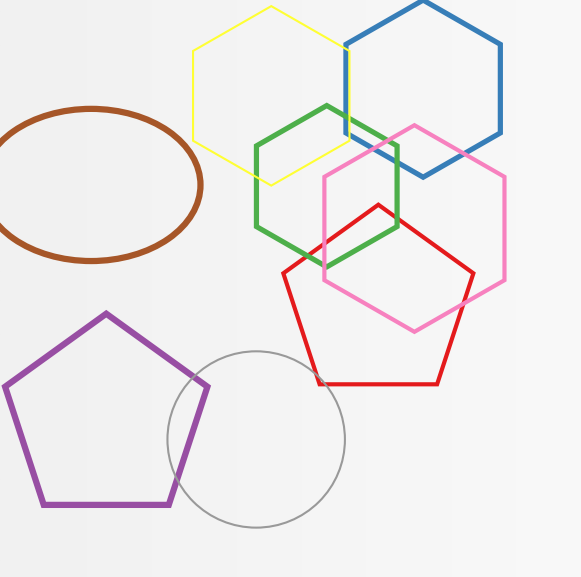[{"shape": "pentagon", "thickness": 2, "radius": 0.86, "center": [0.651, 0.473]}, {"shape": "hexagon", "thickness": 2.5, "radius": 0.77, "center": [0.728, 0.846]}, {"shape": "hexagon", "thickness": 2.5, "radius": 0.7, "center": [0.562, 0.677]}, {"shape": "pentagon", "thickness": 3, "radius": 0.91, "center": [0.183, 0.273]}, {"shape": "hexagon", "thickness": 1, "radius": 0.78, "center": [0.467, 0.833]}, {"shape": "oval", "thickness": 3, "radius": 0.94, "center": [0.157, 0.679]}, {"shape": "hexagon", "thickness": 2, "radius": 0.89, "center": [0.713, 0.603]}, {"shape": "circle", "thickness": 1, "radius": 0.76, "center": [0.441, 0.238]}]